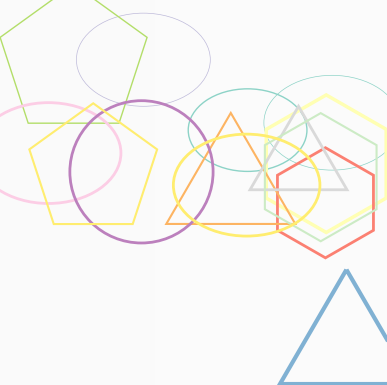[{"shape": "oval", "thickness": 0.5, "radius": 0.88, "center": [0.857, 0.681]}, {"shape": "oval", "thickness": 1, "radius": 0.77, "center": [0.639, 0.662]}, {"shape": "hexagon", "thickness": 2.5, "radius": 0.89, "center": [0.842, 0.575]}, {"shape": "oval", "thickness": 0.5, "radius": 0.86, "center": [0.37, 0.845]}, {"shape": "hexagon", "thickness": 2, "radius": 0.72, "center": [0.84, 0.473]}, {"shape": "triangle", "thickness": 3, "radius": 0.99, "center": [0.894, 0.102]}, {"shape": "triangle", "thickness": 1.5, "radius": 0.96, "center": [0.596, 0.514]}, {"shape": "pentagon", "thickness": 1, "radius": 1.0, "center": [0.19, 0.841]}, {"shape": "oval", "thickness": 2, "radius": 0.94, "center": [0.125, 0.602]}, {"shape": "triangle", "thickness": 2, "radius": 0.72, "center": [0.77, 0.579]}, {"shape": "circle", "thickness": 2, "radius": 0.92, "center": [0.365, 0.554]}, {"shape": "hexagon", "thickness": 1.5, "radius": 0.83, "center": [0.828, 0.54]}, {"shape": "pentagon", "thickness": 1.5, "radius": 0.87, "center": [0.241, 0.558]}, {"shape": "oval", "thickness": 2, "radius": 0.95, "center": [0.636, 0.519]}]